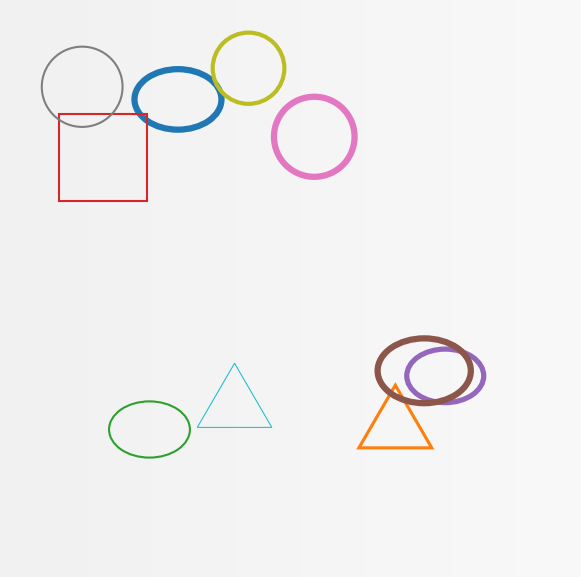[{"shape": "oval", "thickness": 3, "radius": 0.37, "center": [0.306, 0.827]}, {"shape": "triangle", "thickness": 1.5, "radius": 0.36, "center": [0.68, 0.26]}, {"shape": "oval", "thickness": 1, "radius": 0.35, "center": [0.257, 0.255]}, {"shape": "square", "thickness": 1, "radius": 0.38, "center": [0.178, 0.727]}, {"shape": "oval", "thickness": 2.5, "radius": 0.33, "center": [0.766, 0.348]}, {"shape": "oval", "thickness": 3, "radius": 0.4, "center": [0.73, 0.357]}, {"shape": "circle", "thickness": 3, "radius": 0.35, "center": [0.541, 0.762]}, {"shape": "circle", "thickness": 1, "radius": 0.35, "center": [0.141, 0.849]}, {"shape": "circle", "thickness": 2, "radius": 0.31, "center": [0.428, 0.881]}, {"shape": "triangle", "thickness": 0.5, "radius": 0.37, "center": [0.404, 0.296]}]